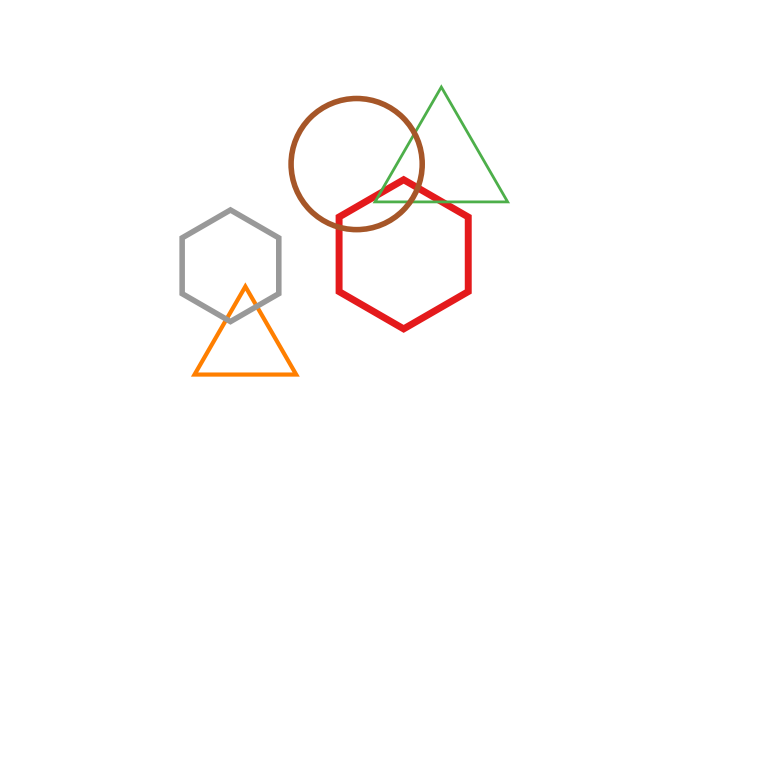[{"shape": "hexagon", "thickness": 2.5, "radius": 0.48, "center": [0.524, 0.67]}, {"shape": "triangle", "thickness": 1, "radius": 0.5, "center": [0.573, 0.788]}, {"shape": "triangle", "thickness": 1.5, "radius": 0.38, "center": [0.319, 0.552]}, {"shape": "circle", "thickness": 2, "radius": 0.43, "center": [0.463, 0.787]}, {"shape": "hexagon", "thickness": 2, "radius": 0.36, "center": [0.299, 0.655]}]